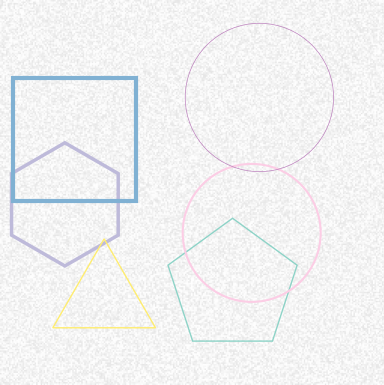[{"shape": "pentagon", "thickness": 1, "radius": 0.88, "center": [0.604, 0.257]}, {"shape": "hexagon", "thickness": 2.5, "radius": 0.8, "center": [0.169, 0.469]}, {"shape": "square", "thickness": 3, "radius": 0.8, "center": [0.193, 0.638]}, {"shape": "circle", "thickness": 1.5, "radius": 0.9, "center": [0.654, 0.395]}, {"shape": "circle", "thickness": 0.5, "radius": 0.96, "center": [0.674, 0.747]}, {"shape": "triangle", "thickness": 1, "radius": 0.77, "center": [0.271, 0.226]}]